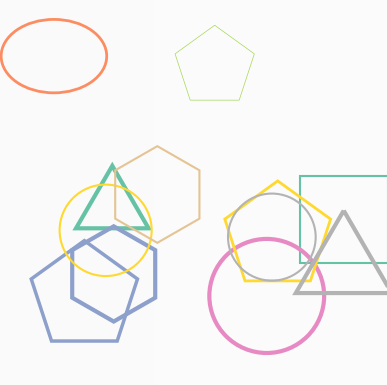[{"shape": "square", "thickness": 1.5, "radius": 0.57, "center": [0.888, 0.431]}, {"shape": "triangle", "thickness": 3, "radius": 0.54, "center": [0.29, 0.461]}, {"shape": "oval", "thickness": 2, "radius": 0.68, "center": [0.139, 0.854]}, {"shape": "pentagon", "thickness": 2.5, "radius": 0.72, "center": [0.218, 0.231]}, {"shape": "hexagon", "thickness": 3, "radius": 0.62, "center": [0.293, 0.289]}, {"shape": "circle", "thickness": 3, "radius": 0.74, "center": [0.688, 0.231]}, {"shape": "pentagon", "thickness": 0.5, "radius": 0.54, "center": [0.554, 0.827]}, {"shape": "circle", "thickness": 1.5, "radius": 0.59, "center": [0.273, 0.402]}, {"shape": "pentagon", "thickness": 2, "radius": 0.72, "center": [0.717, 0.387]}, {"shape": "hexagon", "thickness": 1.5, "radius": 0.63, "center": [0.406, 0.495]}, {"shape": "circle", "thickness": 1.5, "radius": 0.57, "center": [0.702, 0.384]}, {"shape": "triangle", "thickness": 3, "radius": 0.71, "center": [0.887, 0.31]}]